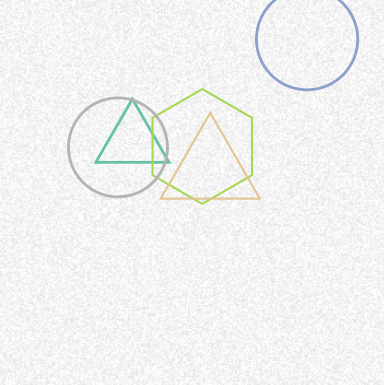[{"shape": "triangle", "thickness": 2, "radius": 0.55, "center": [0.344, 0.633]}, {"shape": "circle", "thickness": 2, "radius": 0.66, "center": [0.798, 0.898]}, {"shape": "hexagon", "thickness": 1.5, "radius": 0.75, "center": [0.525, 0.62]}, {"shape": "triangle", "thickness": 1.5, "radius": 0.74, "center": [0.546, 0.558]}, {"shape": "circle", "thickness": 2, "radius": 0.64, "center": [0.306, 0.617]}]